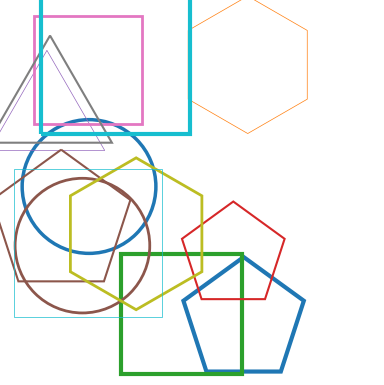[{"shape": "circle", "thickness": 2.5, "radius": 0.87, "center": [0.231, 0.516]}, {"shape": "pentagon", "thickness": 3, "radius": 0.82, "center": [0.633, 0.168]}, {"shape": "hexagon", "thickness": 0.5, "radius": 0.89, "center": [0.643, 0.832]}, {"shape": "square", "thickness": 3, "radius": 0.78, "center": [0.471, 0.185]}, {"shape": "pentagon", "thickness": 1.5, "radius": 0.7, "center": [0.606, 0.336]}, {"shape": "triangle", "thickness": 0.5, "radius": 0.87, "center": [0.122, 0.696]}, {"shape": "circle", "thickness": 2, "radius": 0.87, "center": [0.214, 0.362]}, {"shape": "pentagon", "thickness": 1.5, "radius": 0.95, "center": [0.159, 0.422]}, {"shape": "square", "thickness": 2, "radius": 0.7, "center": [0.227, 0.818]}, {"shape": "triangle", "thickness": 1.5, "radius": 0.93, "center": [0.13, 0.722]}, {"shape": "hexagon", "thickness": 2, "radius": 0.99, "center": [0.354, 0.393]}, {"shape": "square", "thickness": 3, "radius": 0.97, "center": [0.3, 0.845]}, {"shape": "square", "thickness": 0.5, "radius": 0.96, "center": [0.229, 0.368]}]